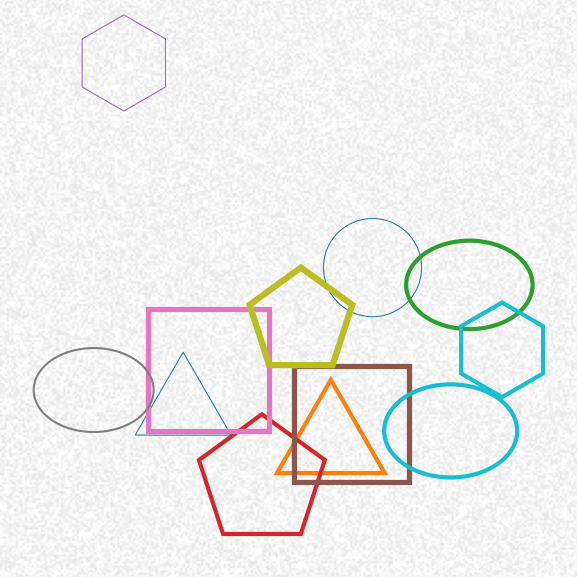[{"shape": "triangle", "thickness": 0.5, "radius": 0.48, "center": [0.317, 0.294]}, {"shape": "circle", "thickness": 0.5, "radius": 0.43, "center": [0.645, 0.536]}, {"shape": "triangle", "thickness": 2, "radius": 0.54, "center": [0.573, 0.234]}, {"shape": "oval", "thickness": 2, "radius": 0.55, "center": [0.813, 0.506]}, {"shape": "pentagon", "thickness": 2, "radius": 0.57, "center": [0.453, 0.167]}, {"shape": "hexagon", "thickness": 0.5, "radius": 0.42, "center": [0.214, 0.89]}, {"shape": "square", "thickness": 2.5, "radius": 0.5, "center": [0.609, 0.264]}, {"shape": "square", "thickness": 2.5, "radius": 0.52, "center": [0.361, 0.358]}, {"shape": "oval", "thickness": 1, "radius": 0.52, "center": [0.162, 0.324]}, {"shape": "pentagon", "thickness": 3, "radius": 0.47, "center": [0.521, 0.442]}, {"shape": "oval", "thickness": 2, "radius": 0.58, "center": [0.78, 0.253]}, {"shape": "hexagon", "thickness": 2, "radius": 0.41, "center": [0.869, 0.393]}]